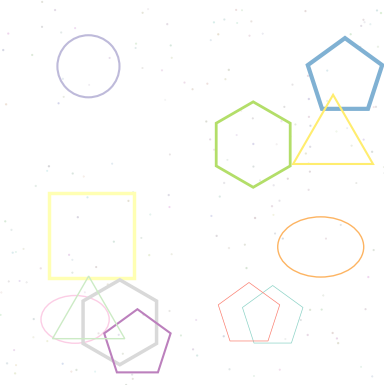[{"shape": "pentagon", "thickness": 0.5, "radius": 0.41, "center": [0.708, 0.176]}, {"shape": "square", "thickness": 2.5, "radius": 0.55, "center": [0.239, 0.387]}, {"shape": "circle", "thickness": 1.5, "radius": 0.4, "center": [0.23, 0.828]}, {"shape": "pentagon", "thickness": 0.5, "radius": 0.42, "center": [0.647, 0.182]}, {"shape": "pentagon", "thickness": 3, "radius": 0.51, "center": [0.896, 0.799]}, {"shape": "oval", "thickness": 1, "radius": 0.56, "center": [0.833, 0.359]}, {"shape": "hexagon", "thickness": 2, "radius": 0.55, "center": [0.658, 0.625]}, {"shape": "oval", "thickness": 1, "radius": 0.44, "center": [0.195, 0.17]}, {"shape": "hexagon", "thickness": 2.5, "radius": 0.55, "center": [0.311, 0.163]}, {"shape": "pentagon", "thickness": 1.5, "radius": 0.45, "center": [0.357, 0.106]}, {"shape": "triangle", "thickness": 1, "radius": 0.54, "center": [0.23, 0.174]}, {"shape": "triangle", "thickness": 1.5, "radius": 0.6, "center": [0.865, 0.634]}]